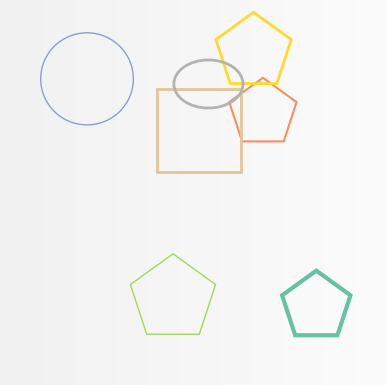[{"shape": "pentagon", "thickness": 3, "radius": 0.46, "center": [0.816, 0.204]}, {"shape": "pentagon", "thickness": 1.5, "radius": 0.46, "center": [0.678, 0.707]}, {"shape": "circle", "thickness": 1, "radius": 0.6, "center": [0.225, 0.795]}, {"shape": "pentagon", "thickness": 1, "radius": 0.58, "center": [0.446, 0.225]}, {"shape": "pentagon", "thickness": 2, "radius": 0.51, "center": [0.654, 0.866]}, {"shape": "square", "thickness": 2, "radius": 0.54, "center": [0.513, 0.661]}, {"shape": "oval", "thickness": 2, "radius": 0.45, "center": [0.538, 0.782]}]